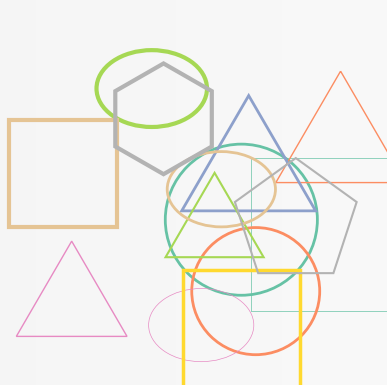[{"shape": "square", "thickness": 0.5, "radius": 0.99, "center": [0.847, 0.391]}, {"shape": "circle", "thickness": 2, "radius": 0.98, "center": [0.623, 0.429]}, {"shape": "triangle", "thickness": 1, "radius": 0.96, "center": [0.879, 0.622]}, {"shape": "circle", "thickness": 2, "radius": 0.83, "center": [0.66, 0.244]}, {"shape": "triangle", "thickness": 2, "radius": 1.0, "center": [0.642, 0.552]}, {"shape": "triangle", "thickness": 1, "radius": 0.82, "center": [0.185, 0.209]}, {"shape": "oval", "thickness": 0.5, "radius": 0.68, "center": [0.519, 0.156]}, {"shape": "oval", "thickness": 3, "radius": 0.71, "center": [0.392, 0.77]}, {"shape": "triangle", "thickness": 1.5, "radius": 0.73, "center": [0.554, 0.405]}, {"shape": "square", "thickness": 2.5, "radius": 0.75, "center": [0.624, 0.147]}, {"shape": "square", "thickness": 3, "radius": 0.69, "center": [0.163, 0.55]}, {"shape": "oval", "thickness": 2, "radius": 0.7, "center": [0.571, 0.508]}, {"shape": "hexagon", "thickness": 3, "radius": 0.72, "center": [0.422, 0.691]}, {"shape": "pentagon", "thickness": 1.5, "radius": 0.83, "center": [0.763, 0.424]}]